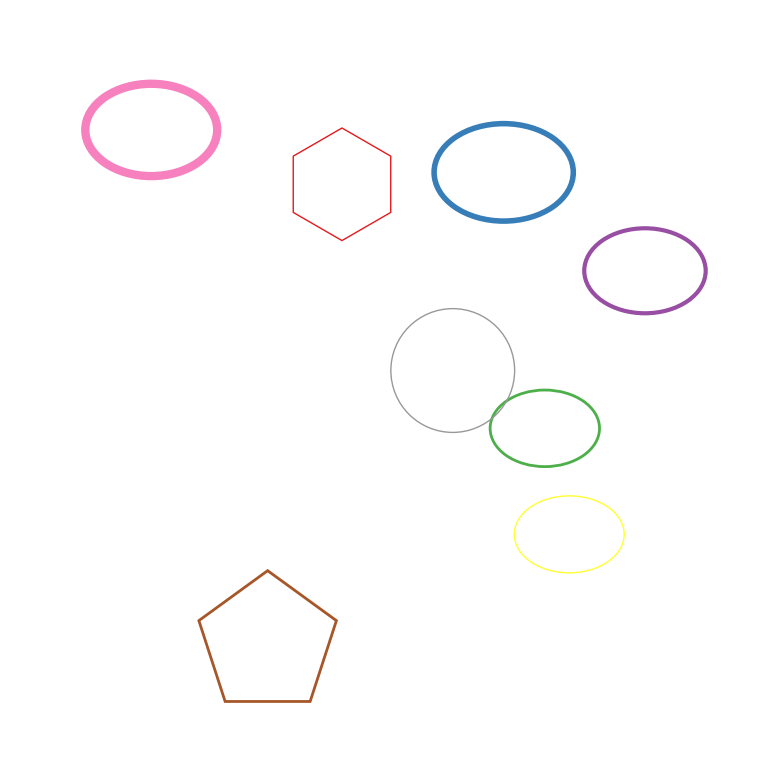[{"shape": "hexagon", "thickness": 0.5, "radius": 0.37, "center": [0.444, 0.761]}, {"shape": "oval", "thickness": 2, "radius": 0.45, "center": [0.654, 0.776]}, {"shape": "oval", "thickness": 1, "radius": 0.36, "center": [0.708, 0.444]}, {"shape": "oval", "thickness": 1.5, "radius": 0.39, "center": [0.838, 0.648]}, {"shape": "oval", "thickness": 0.5, "radius": 0.36, "center": [0.739, 0.306]}, {"shape": "pentagon", "thickness": 1, "radius": 0.47, "center": [0.348, 0.165]}, {"shape": "oval", "thickness": 3, "radius": 0.43, "center": [0.196, 0.831]}, {"shape": "circle", "thickness": 0.5, "radius": 0.4, "center": [0.588, 0.519]}]